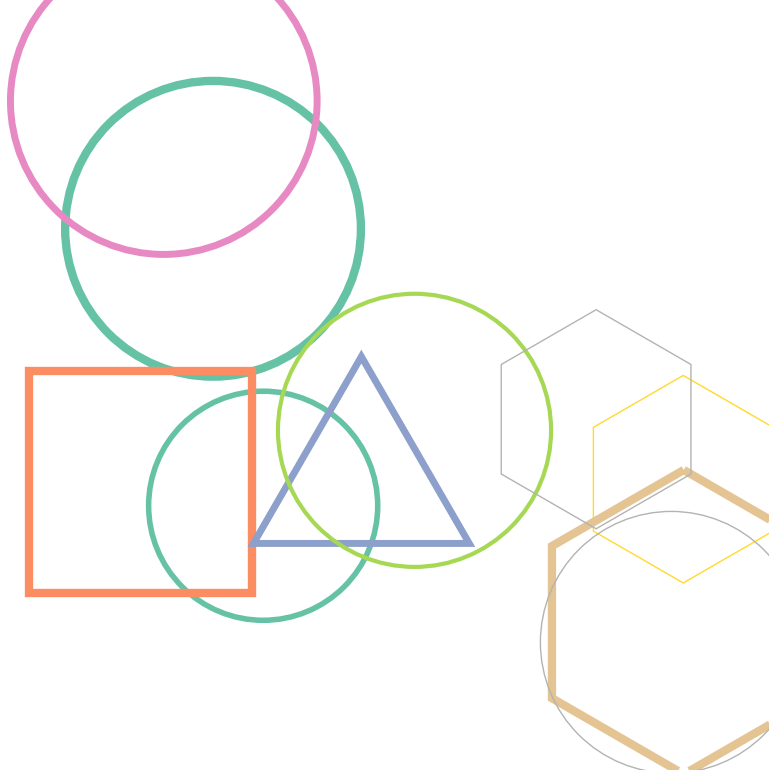[{"shape": "circle", "thickness": 3, "radius": 0.96, "center": [0.277, 0.703]}, {"shape": "circle", "thickness": 2, "radius": 0.74, "center": [0.342, 0.343]}, {"shape": "square", "thickness": 3, "radius": 0.72, "center": [0.182, 0.374]}, {"shape": "triangle", "thickness": 2.5, "radius": 0.81, "center": [0.469, 0.375]}, {"shape": "circle", "thickness": 2.5, "radius": 1.0, "center": [0.213, 0.869]}, {"shape": "circle", "thickness": 1.5, "radius": 0.89, "center": [0.538, 0.441]}, {"shape": "hexagon", "thickness": 0.5, "radius": 0.67, "center": [0.887, 0.378]}, {"shape": "hexagon", "thickness": 3, "radius": 0.99, "center": [0.888, 0.192]}, {"shape": "circle", "thickness": 0.5, "radius": 0.85, "center": [0.872, 0.166]}, {"shape": "hexagon", "thickness": 0.5, "radius": 0.71, "center": [0.774, 0.456]}]